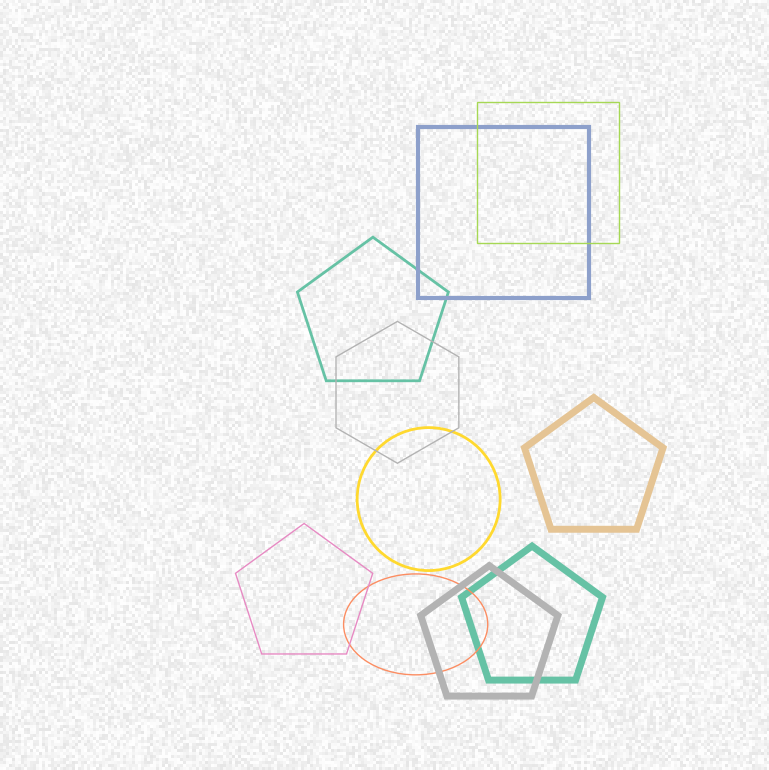[{"shape": "pentagon", "thickness": 1, "radius": 0.52, "center": [0.484, 0.589]}, {"shape": "pentagon", "thickness": 2.5, "radius": 0.48, "center": [0.691, 0.195]}, {"shape": "oval", "thickness": 0.5, "radius": 0.47, "center": [0.54, 0.189]}, {"shape": "square", "thickness": 1.5, "radius": 0.56, "center": [0.654, 0.724]}, {"shape": "pentagon", "thickness": 0.5, "radius": 0.47, "center": [0.395, 0.226]}, {"shape": "square", "thickness": 0.5, "radius": 0.46, "center": [0.712, 0.776]}, {"shape": "circle", "thickness": 1, "radius": 0.46, "center": [0.557, 0.352]}, {"shape": "pentagon", "thickness": 2.5, "radius": 0.47, "center": [0.771, 0.389]}, {"shape": "pentagon", "thickness": 2.5, "radius": 0.47, "center": [0.635, 0.172]}, {"shape": "hexagon", "thickness": 0.5, "radius": 0.46, "center": [0.516, 0.49]}]